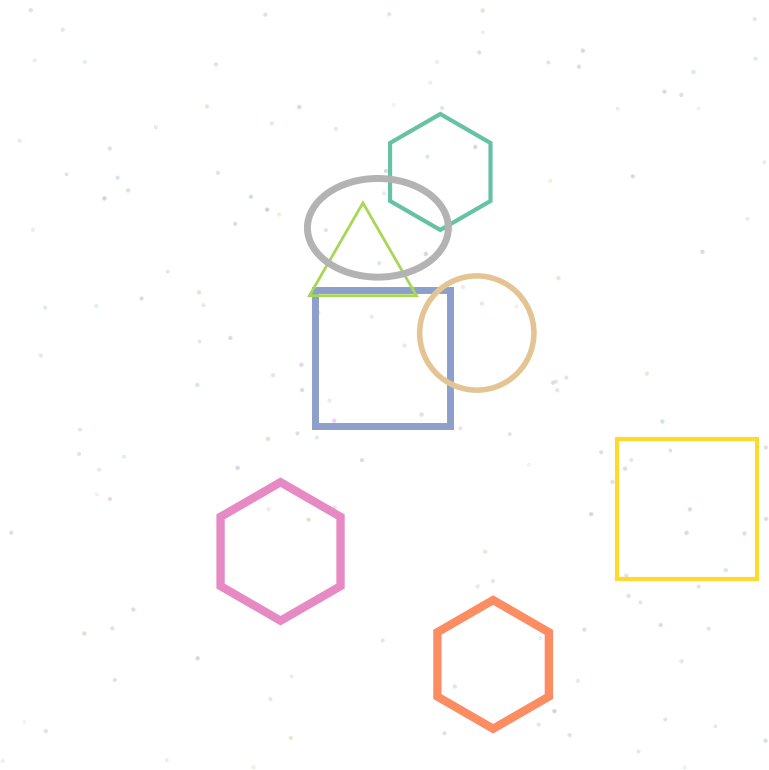[{"shape": "hexagon", "thickness": 1.5, "radius": 0.38, "center": [0.572, 0.777]}, {"shape": "hexagon", "thickness": 3, "radius": 0.42, "center": [0.64, 0.137]}, {"shape": "square", "thickness": 2.5, "radius": 0.44, "center": [0.497, 0.535]}, {"shape": "hexagon", "thickness": 3, "radius": 0.45, "center": [0.364, 0.284]}, {"shape": "triangle", "thickness": 1, "radius": 0.4, "center": [0.471, 0.656]}, {"shape": "square", "thickness": 1.5, "radius": 0.45, "center": [0.892, 0.339]}, {"shape": "circle", "thickness": 2, "radius": 0.37, "center": [0.619, 0.568]}, {"shape": "oval", "thickness": 2.5, "radius": 0.46, "center": [0.491, 0.704]}]